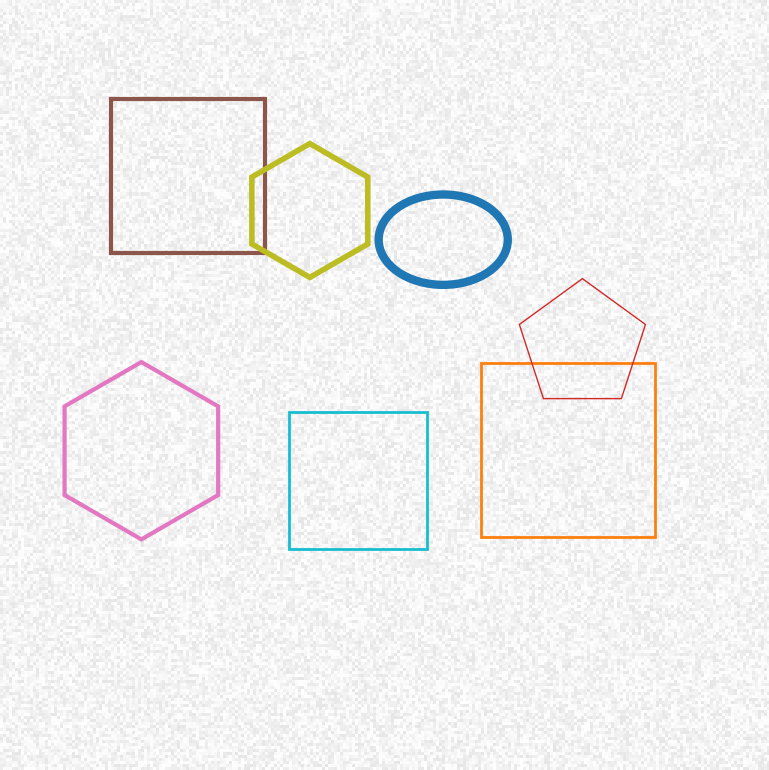[{"shape": "oval", "thickness": 3, "radius": 0.42, "center": [0.576, 0.689]}, {"shape": "square", "thickness": 1, "radius": 0.56, "center": [0.737, 0.416]}, {"shape": "pentagon", "thickness": 0.5, "radius": 0.43, "center": [0.756, 0.552]}, {"shape": "square", "thickness": 1.5, "radius": 0.5, "center": [0.244, 0.772]}, {"shape": "hexagon", "thickness": 1.5, "radius": 0.58, "center": [0.184, 0.415]}, {"shape": "hexagon", "thickness": 2, "radius": 0.43, "center": [0.402, 0.727]}, {"shape": "square", "thickness": 1, "radius": 0.45, "center": [0.465, 0.376]}]